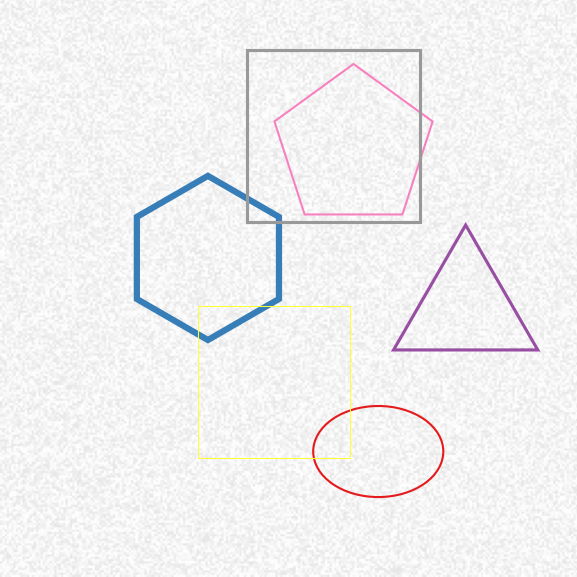[{"shape": "oval", "thickness": 1, "radius": 0.56, "center": [0.655, 0.217]}, {"shape": "hexagon", "thickness": 3, "radius": 0.71, "center": [0.36, 0.552]}, {"shape": "triangle", "thickness": 1.5, "radius": 0.72, "center": [0.806, 0.465]}, {"shape": "square", "thickness": 0.5, "radius": 0.66, "center": [0.475, 0.338]}, {"shape": "pentagon", "thickness": 1, "radius": 0.72, "center": [0.612, 0.744]}, {"shape": "square", "thickness": 1.5, "radius": 0.75, "center": [0.577, 0.763]}]